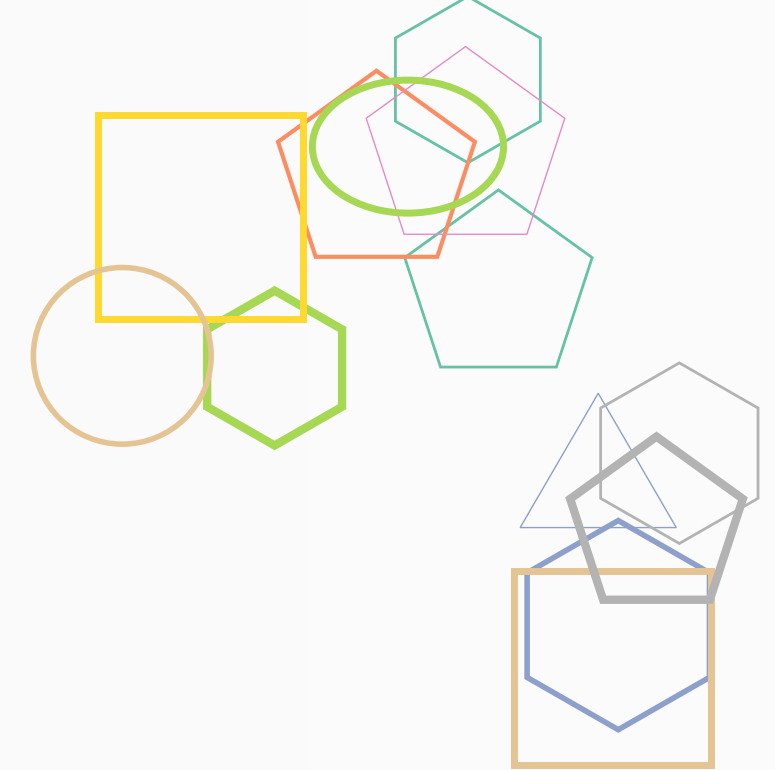[{"shape": "pentagon", "thickness": 1, "radius": 0.64, "center": [0.643, 0.626]}, {"shape": "hexagon", "thickness": 1, "radius": 0.54, "center": [0.604, 0.897]}, {"shape": "pentagon", "thickness": 1.5, "radius": 0.67, "center": [0.486, 0.775]}, {"shape": "hexagon", "thickness": 2, "radius": 0.68, "center": [0.798, 0.188]}, {"shape": "triangle", "thickness": 0.5, "radius": 0.58, "center": [0.772, 0.373]}, {"shape": "pentagon", "thickness": 0.5, "radius": 0.67, "center": [0.601, 0.805]}, {"shape": "hexagon", "thickness": 3, "radius": 0.5, "center": [0.354, 0.522]}, {"shape": "oval", "thickness": 2.5, "radius": 0.62, "center": [0.526, 0.81]}, {"shape": "square", "thickness": 2.5, "radius": 0.66, "center": [0.259, 0.719]}, {"shape": "square", "thickness": 2.5, "radius": 0.63, "center": [0.79, 0.132]}, {"shape": "circle", "thickness": 2, "radius": 0.57, "center": [0.158, 0.538]}, {"shape": "hexagon", "thickness": 1, "radius": 0.59, "center": [0.877, 0.411]}, {"shape": "pentagon", "thickness": 3, "radius": 0.59, "center": [0.847, 0.316]}]